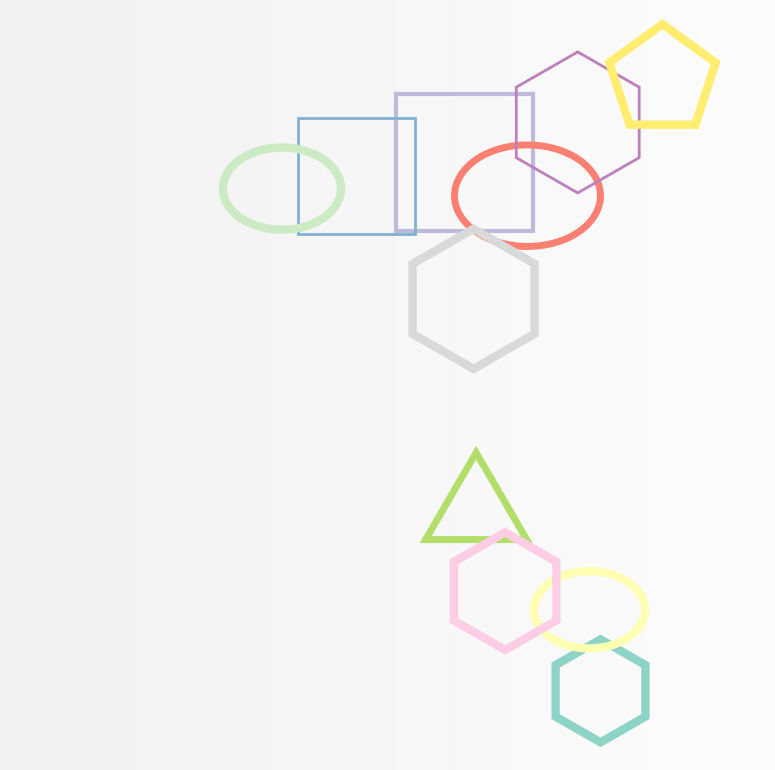[{"shape": "hexagon", "thickness": 3, "radius": 0.33, "center": [0.775, 0.103]}, {"shape": "oval", "thickness": 3, "radius": 0.36, "center": [0.761, 0.208]}, {"shape": "square", "thickness": 1.5, "radius": 0.44, "center": [0.599, 0.789]}, {"shape": "oval", "thickness": 2.5, "radius": 0.47, "center": [0.681, 0.746]}, {"shape": "square", "thickness": 1, "radius": 0.38, "center": [0.46, 0.771]}, {"shape": "triangle", "thickness": 2.5, "radius": 0.38, "center": [0.614, 0.337]}, {"shape": "hexagon", "thickness": 3, "radius": 0.38, "center": [0.652, 0.232]}, {"shape": "hexagon", "thickness": 3, "radius": 0.45, "center": [0.611, 0.612]}, {"shape": "hexagon", "thickness": 1, "radius": 0.46, "center": [0.745, 0.841]}, {"shape": "oval", "thickness": 3, "radius": 0.38, "center": [0.364, 0.755]}, {"shape": "pentagon", "thickness": 3, "radius": 0.36, "center": [0.855, 0.896]}]